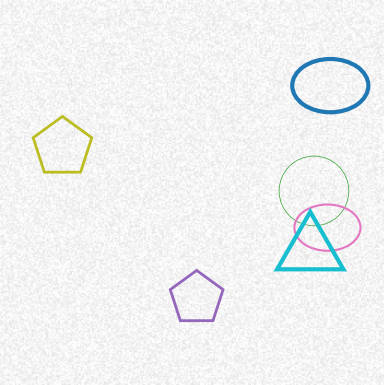[{"shape": "oval", "thickness": 3, "radius": 0.49, "center": [0.858, 0.778]}, {"shape": "circle", "thickness": 0.5, "radius": 0.45, "center": [0.815, 0.504]}, {"shape": "pentagon", "thickness": 2, "radius": 0.36, "center": [0.511, 0.225]}, {"shape": "oval", "thickness": 1.5, "radius": 0.43, "center": [0.85, 0.409]}, {"shape": "pentagon", "thickness": 2, "radius": 0.4, "center": [0.162, 0.618]}, {"shape": "triangle", "thickness": 3, "radius": 0.5, "center": [0.806, 0.35]}]